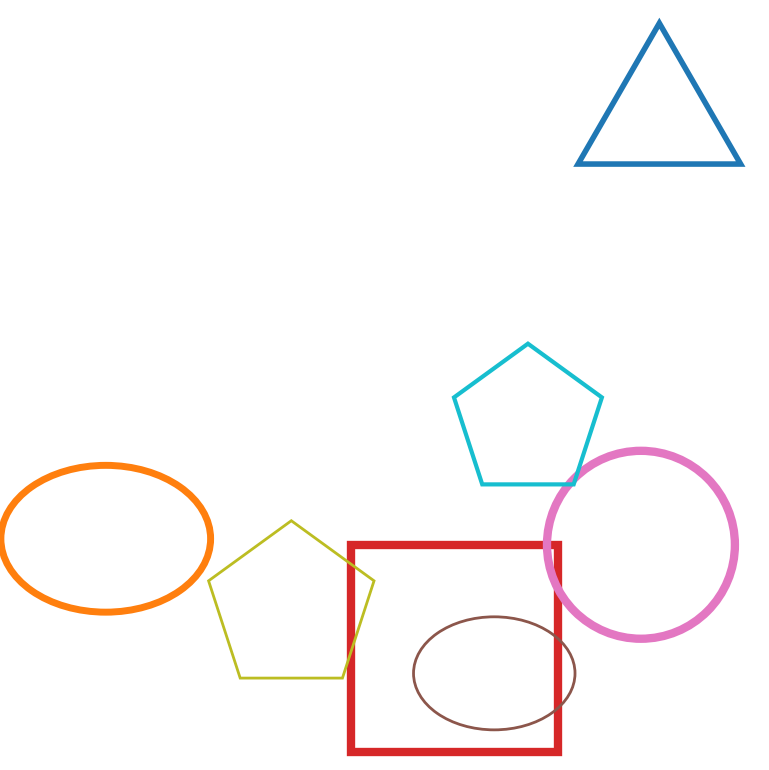[{"shape": "triangle", "thickness": 2, "radius": 0.61, "center": [0.856, 0.848]}, {"shape": "oval", "thickness": 2.5, "radius": 0.68, "center": [0.137, 0.3]}, {"shape": "square", "thickness": 3, "radius": 0.67, "center": [0.59, 0.158]}, {"shape": "oval", "thickness": 1, "radius": 0.52, "center": [0.642, 0.126]}, {"shape": "circle", "thickness": 3, "radius": 0.61, "center": [0.832, 0.292]}, {"shape": "pentagon", "thickness": 1, "radius": 0.56, "center": [0.378, 0.211]}, {"shape": "pentagon", "thickness": 1.5, "radius": 0.51, "center": [0.686, 0.453]}]